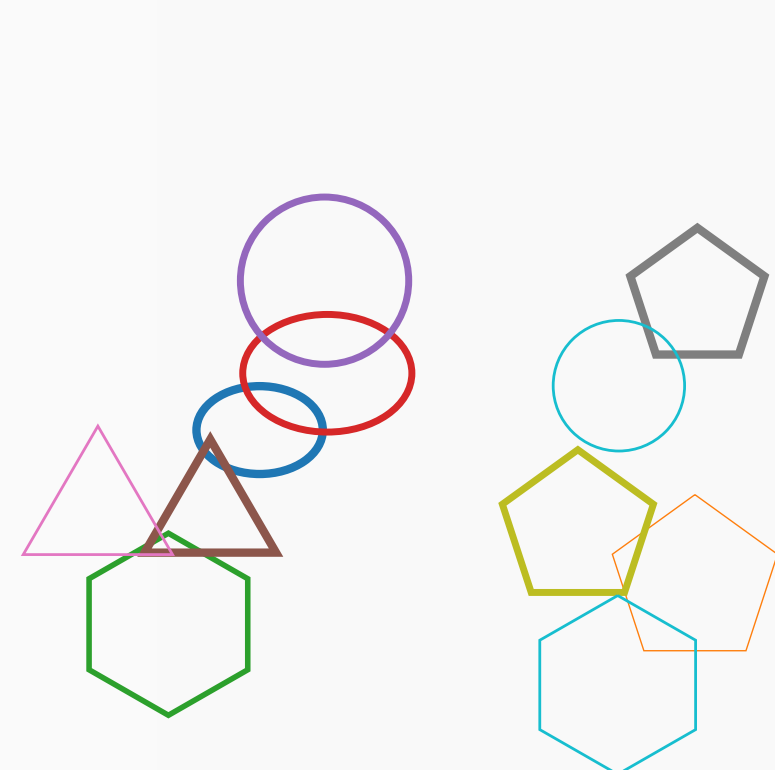[{"shape": "oval", "thickness": 3, "radius": 0.41, "center": [0.335, 0.441]}, {"shape": "pentagon", "thickness": 0.5, "radius": 0.56, "center": [0.897, 0.246]}, {"shape": "hexagon", "thickness": 2, "radius": 0.59, "center": [0.217, 0.189]}, {"shape": "oval", "thickness": 2.5, "radius": 0.55, "center": [0.422, 0.515]}, {"shape": "circle", "thickness": 2.5, "radius": 0.54, "center": [0.419, 0.635]}, {"shape": "triangle", "thickness": 3, "radius": 0.49, "center": [0.271, 0.331]}, {"shape": "triangle", "thickness": 1, "radius": 0.56, "center": [0.126, 0.335]}, {"shape": "pentagon", "thickness": 3, "radius": 0.45, "center": [0.9, 0.613]}, {"shape": "pentagon", "thickness": 2.5, "radius": 0.51, "center": [0.746, 0.313]}, {"shape": "circle", "thickness": 1, "radius": 0.42, "center": [0.799, 0.499]}, {"shape": "hexagon", "thickness": 1, "radius": 0.58, "center": [0.797, 0.11]}]